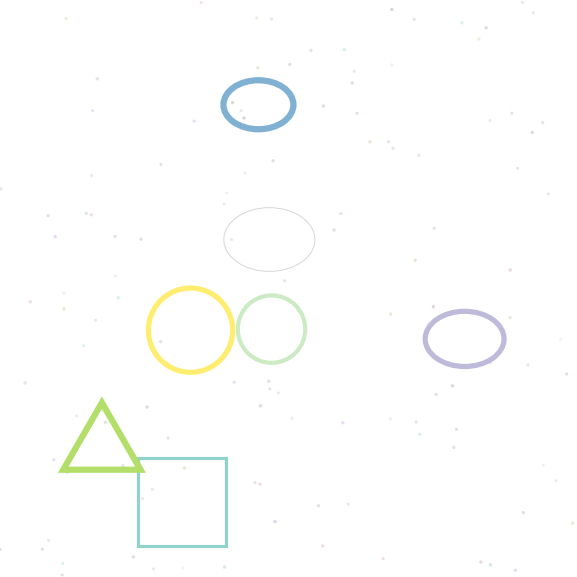[{"shape": "square", "thickness": 1.5, "radius": 0.38, "center": [0.315, 0.13]}, {"shape": "oval", "thickness": 2.5, "radius": 0.34, "center": [0.805, 0.412]}, {"shape": "oval", "thickness": 3, "radius": 0.3, "center": [0.448, 0.818]}, {"shape": "triangle", "thickness": 3, "radius": 0.39, "center": [0.176, 0.224]}, {"shape": "oval", "thickness": 0.5, "radius": 0.39, "center": [0.466, 0.584]}, {"shape": "circle", "thickness": 2, "radius": 0.29, "center": [0.47, 0.429]}, {"shape": "circle", "thickness": 2.5, "radius": 0.36, "center": [0.33, 0.427]}]